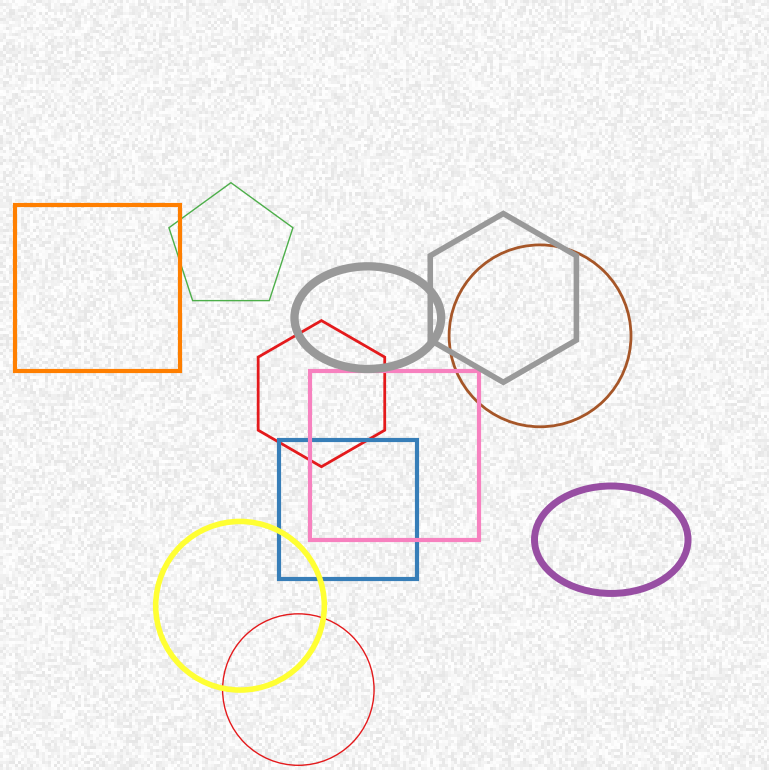[{"shape": "hexagon", "thickness": 1, "radius": 0.47, "center": [0.417, 0.489]}, {"shape": "circle", "thickness": 0.5, "radius": 0.49, "center": [0.387, 0.104]}, {"shape": "square", "thickness": 1.5, "radius": 0.45, "center": [0.452, 0.338]}, {"shape": "pentagon", "thickness": 0.5, "radius": 0.42, "center": [0.3, 0.678]}, {"shape": "oval", "thickness": 2.5, "radius": 0.5, "center": [0.794, 0.299]}, {"shape": "square", "thickness": 1.5, "radius": 0.54, "center": [0.127, 0.626]}, {"shape": "circle", "thickness": 2, "radius": 0.55, "center": [0.312, 0.213]}, {"shape": "circle", "thickness": 1, "radius": 0.59, "center": [0.701, 0.564]}, {"shape": "square", "thickness": 1.5, "radius": 0.55, "center": [0.512, 0.408]}, {"shape": "hexagon", "thickness": 2, "radius": 0.55, "center": [0.654, 0.613]}, {"shape": "oval", "thickness": 3, "radius": 0.48, "center": [0.478, 0.587]}]